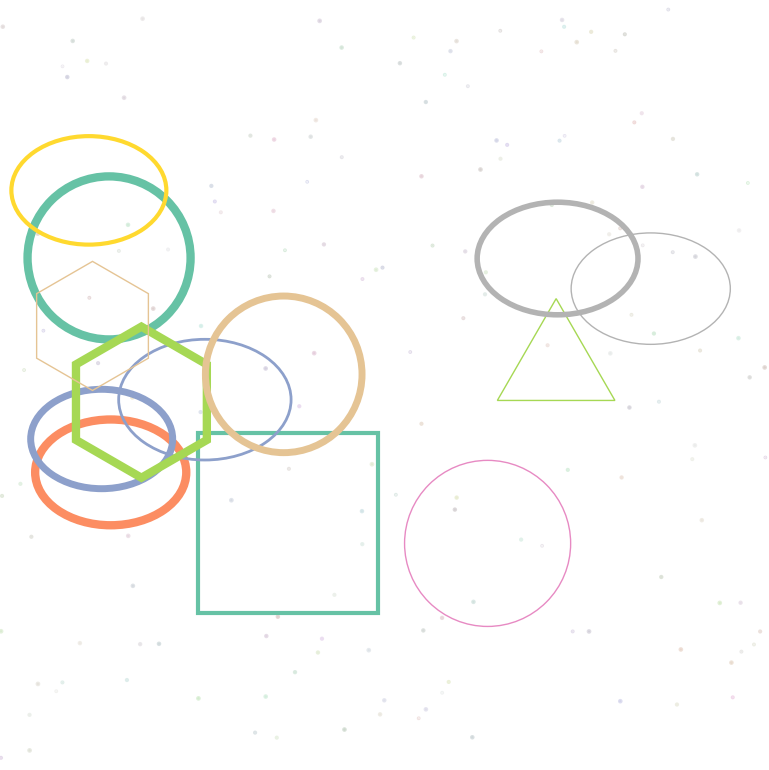[{"shape": "square", "thickness": 1.5, "radius": 0.58, "center": [0.374, 0.32]}, {"shape": "circle", "thickness": 3, "radius": 0.53, "center": [0.142, 0.665]}, {"shape": "oval", "thickness": 3, "radius": 0.49, "center": [0.144, 0.387]}, {"shape": "oval", "thickness": 1, "radius": 0.56, "center": [0.266, 0.481]}, {"shape": "oval", "thickness": 2.5, "radius": 0.46, "center": [0.132, 0.43]}, {"shape": "circle", "thickness": 0.5, "radius": 0.54, "center": [0.633, 0.294]}, {"shape": "hexagon", "thickness": 3, "radius": 0.49, "center": [0.184, 0.478]}, {"shape": "triangle", "thickness": 0.5, "radius": 0.44, "center": [0.722, 0.524]}, {"shape": "oval", "thickness": 1.5, "radius": 0.5, "center": [0.115, 0.753]}, {"shape": "circle", "thickness": 2.5, "radius": 0.51, "center": [0.368, 0.514]}, {"shape": "hexagon", "thickness": 0.5, "radius": 0.42, "center": [0.12, 0.577]}, {"shape": "oval", "thickness": 2, "radius": 0.52, "center": [0.724, 0.664]}, {"shape": "oval", "thickness": 0.5, "radius": 0.52, "center": [0.845, 0.625]}]